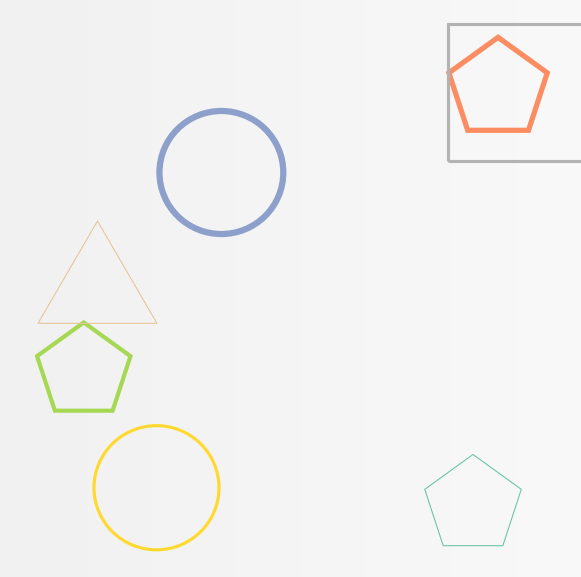[{"shape": "pentagon", "thickness": 0.5, "radius": 0.44, "center": [0.814, 0.125]}, {"shape": "pentagon", "thickness": 2.5, "radius": 0.44, "center": [0.857, 0.846]}, {"shape": "circle", "thickness": 3, "radius": 0.53, "center": [0.381, 0.7]}, {"shape": "pentagon", "thickness": 2, "radius": 0.42, "center": [0.144, 0.356]}, {"shape": "circle", "thickness": 1.5, "radius": 0.54, "center": [0.269, 0.155]}, {"shape": "triangle", "thickness": 0.5, "radius": 0.59, "center": [0.168, 0.498]}, {"shape": "square", "thickness": 1.5, "radius": 0.59, "center": [0.889, 0.839]}]